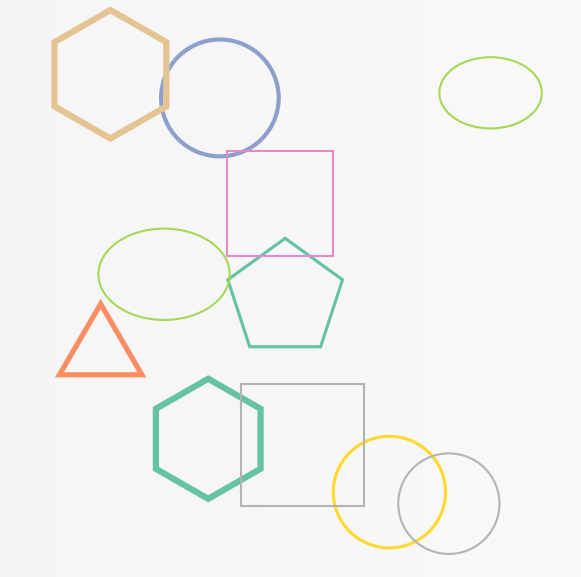[{"shape": "pentagon", "thickness": 1.5, "radius": 0.52, "center": [0.491, 0.483]}, {"shape": "hexagon", "thickness": 3, "radius": 0.52, "center": [0.358, 0.239]}, {"shape": "triangle", "thickness": 2.5, "radius": 0.41, "center": [0.173, 0.391]}, {"shape": "circle", "thickness": 2, "radius": 0.51, "center": [0.378, 0.83]}, {"shape": "square", "thickness": 1, "radius": 0.45, "center": [0.482, 0.647]}, {"shape": "oval", "thickness": 1, "radius": 0.56, "center": [0.282, 0.524]}, {"shape": "oval", "thickness": 1, "radius": 0.44, "center": [0.844, 0.838]}, {"shape": "circle", "thickness": 1.5, "radius": 0.48, "center": [0.67, 0.147]}, {"shape": "hexagon", "thickness": 3, "radius": 0.56, "center": [0.19, 0.87]}, {"shape": "square", "thickness": 1, "radius": 0.53, "center": [0.52, 0.229]}, {"shape": "circle", "thickness": 1, "radius": 0.44, "center": [0.772, 0.127]}]